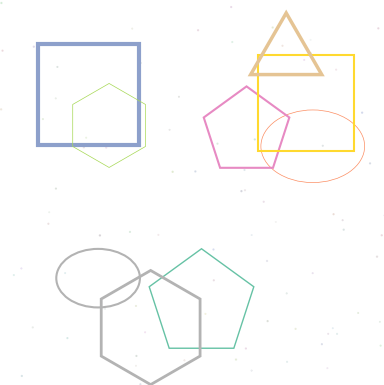[{"shape": "pentagon", "thickness": 1, "radius": 0.71, "center": [0.523, 0.211]}, {"shape": "oval", "thickness": 0.5, "radius": 0.67, "center": [0.812, 0.62]}, {"shape": "square", "thickness": 3, "radius": 0.66, "center": [0.23, 0.754]}, {"shape": "pentagon", "thickness": 1.5, "radius": 0.58, "center": [0.64, 0.659]}, {"shape": "hexagon", "thickness": 0.5, "radius": 0.55, "center": [0.283, 0.674]}, {"shape": "square", "thickness": 1.5, "radius": 0.62, "center": [0.794, 0.732]}, {"shape": "triangle", "thickness": 2.5, "radius": 0.53, "center": [0.743, 0.86]}, {"shape": "oval", "thickness": 1.5, "radius": 0.54, "center": [0.255, 0.278]}, {"shape": "hexagon", "thickness": 2, "radius": 0.74, "center": [0.391, 0.149]}]